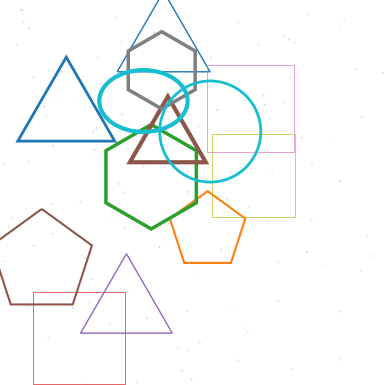[{"shape": "triangle", "thickness": 2, "radius": 0.73, "center": [0.172, 0.706]}, {"shape": "triangle", "thickness": 1, "radius": 0.7, "center": [0.425, 0.883]}, {"shape": "pentagon", "thickness": 1.5, "radius": 0.52, "center": [0.539, 0.4]}, {"shape": "hexagon", "thickness": 2.5, "radius": 0.68, "center": [0.393, 0.541]}, {"shape": "square", "thickness": 0.5, "radius": 0.6, "center": [0.205, 0.121]}, {"shape": "triangle", "thickness": 1, "radius": 0.69, "center": [0.328, 0.203]}, {"shape": "triangle", "thickness": 3, "radius": 0.57, "center": [0.436, 0.635]}, {"shape": "pentagon", "thickness": 1.5, "radius": 0.69, "center": [0.108, 0.32]}, {"shape": "square", "thickness": 0.5, "radius": 0.56, "center": [0.651, 0.719]}, {"shape": "hexagon", "thickness": 2.5, "radius": 0.5, "center": [0.42, 0.817]}, {"shape": "square", "thickness": 0.5, "radius": 0.54, "center": [0.657, 0.545]}, {"shape": "circle", "thickness": 2, "radius": 0.66, "center": [0.546, 0.658]}, {"shape": "oval", "thickness": 3, "radius": 0.57, "center": [0.373, 0.738]}]